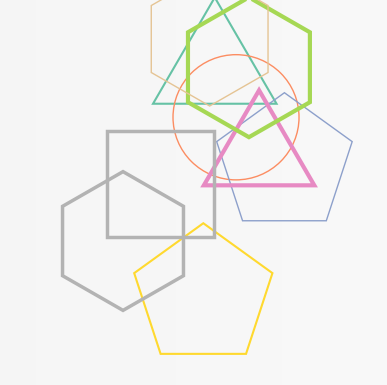[{"shape": "triangle", "thickness": 1.5, "radius": 0.92, "center": [0.554, 0.823]}, {"shape": "circle", "thickness": 1, "radius": 0.81, "center": [0.609, 0.695]}, {"shape": "pentagon", "thickness": 1, "radius": 0.92, "center": [0.734, 0.575]}, {"shape": "triangle", "thickness": 3, "radius": 0.82, "center": [0.669, 0.601]}, {"shape": "hexagon", "thickness": 3, "radius": 0.91, "center": [0.642, 0.825]}, {"shape": "pentagon", "thickness": 1.5, "radius": 0.94, "center": [0.525, 0.233]}, {"shape": "hexagon", "thickness": 1, "radius": 0.87, "center": [0.541, 0.899]}, {"shape": "square", "thickness": 2.5, "radius": 0.69, "center": [0.415, 0.523]}, {"shape": "hexagon", "thickness": 2.5, "radius": 0.9, "center": [0.317, 0.374]}]